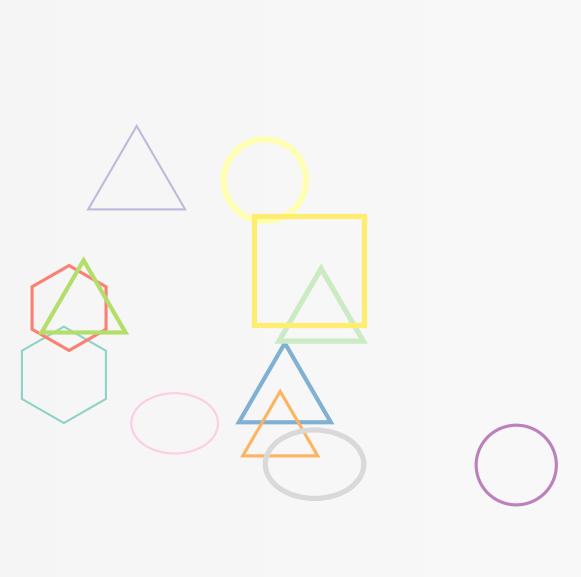[{"shape": "hexagon", "thickness": 1, "radius": 0.42, "center": [0.11, 0.35]}, {"shape": "circle", "thickness": 3, "radius": 0.35, "center": [0.456, 0.687]}, {"shape": "triangle", "thickness": 1, "radius": 0.48, "center": [0.235, 0.685]}, {"shape": "hexagon", "thickness": 1.5, "radius": 0.37, "center": [0.119, 0.466]}, {"shape": "triangle", "thickness": 2, "radius": 0.46, "center": [0.49, 0.314]}, {"shape": "triangle", "thickness": 1.5, "radius": 0.37, "center": [0.482, 0.247]}, {"shape": "triangle", "thickness": 2, "radius": 0.42, "center": [0.144, 0.465]}, {"shape": "oval", "thickness": 1, "radius": 0.37, "center": [0.3, 0.266]}, {"shape": "oval", "thickness": 2.5, "radius": 0.42, "center": [0.541, 0.195]}, {"shape": "circle", "thickness": 1.5, "radius": 0.34, "center": [0.888, 0.194]}, {"shape": "triangle", "thickness": 2.5, "radius": 0.42, "center": [0.552, 0.45]}, {"shape": "square", "thickness": 2.5, "radius": 0.47, "center": [0.531, 0.531]}]